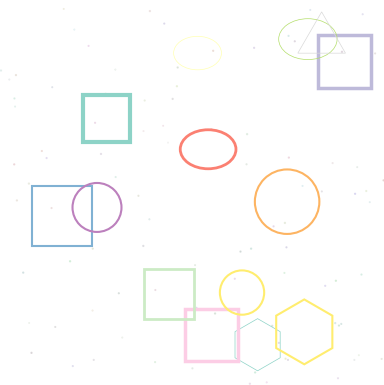[{"shape": "square", "thickness": 3, "radius": 0.3, "center": [0.278, 0.692]}, {"shape": "hexagon", "thickness": 0.5, "radius": 0.34, "center": [0.669, 0.105]}, {"shape": "oval", "thickness": 0.5, "radius": 0.31, "center": [0.513, 0.862]}, {"shape": "square", "thickness": 2.5, "radius": 0.34, "center": [0.895, 0.841]}, {"shape": "oval", "thickness": 2, "radius": 0.36, "center": [0.541, 0.612]}, {"shape": "square", "thickness": 1.5, "radius": 0.39, "center": [0.162, 0.438]}, {"shape": "circle", "thickness": 1.5, "radius": 0.42, "center": [0.746, 0.476]}, {"shape": "oval", "thickness": 0.5, "radius": 0.38, "center": [0.8, 0.898]}, {"shape": "square", "thickness": 2.5, "radius": 0.34, "center": [0.55, 0.13]}, {"shape": "triangle", "thickness": 0.5, "radius": 0.36, "center": [0.835, 0.898]}, {"shape": "circle", "thickness": 1.5, "radius": 0.32, "center": [0.252, 0.461]}, {"shape": "square", "thickness": 2, "radius": 0.32, "center": [0.439, 0.237]}, {"shape": "circle", "thickness": 1.5, "radius": 0.29, "center": [0.629, 0.24]}, {"shape": "hexagon", "thickness": 1.5, "radius": 0.42, "center": [0.79, 0.138]}]